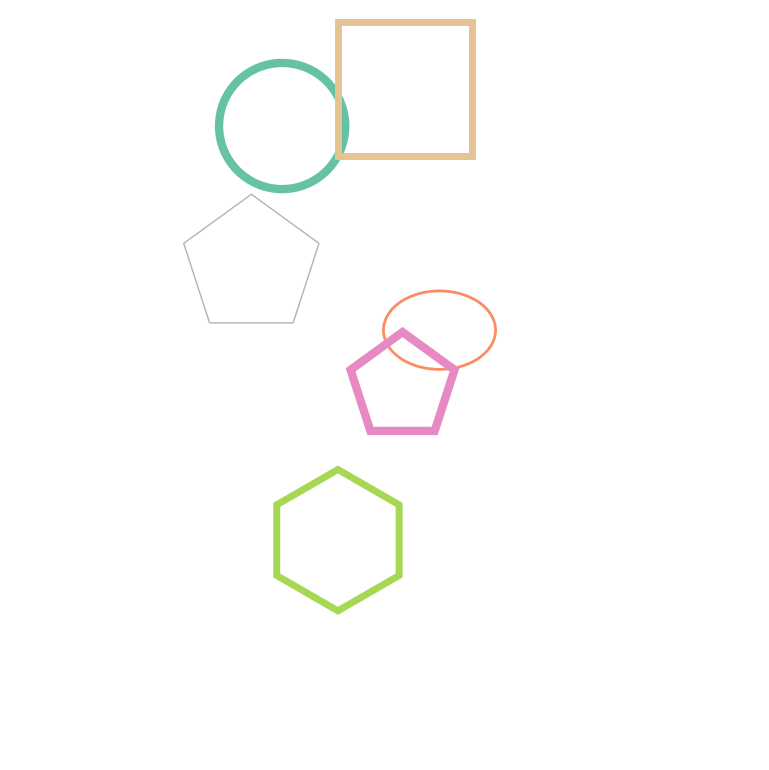[{"shape": "circle", "thickness": 3, "radius": 0.41, "center": [0.366, 0.836]}, {"shape": "oval", "thickness": 1, "radius": 0.36, "center": [0.571, 0.571]}, {"shape": "pentagon", "thickness": 3, "radius": 0.35, "center": [0.523, 0.498]}, {"shape": "hexagon", "thickness": 2.5, "radius": 0.46, "center": [0.439, 0.298]}, {"shape": "square", "thickness": 2.5, "radius": 0.44, "center": [0.526, 0.885]}, {"shape": "pentagon", "thickness": 0.5, "radius": 0.46, "center": [0.326, 0.655]}]